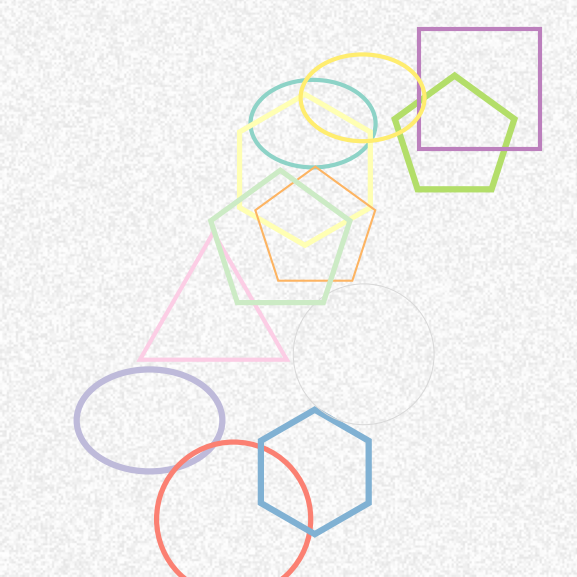[{"shape": "oval", "thickness": 2, "radius": 0.54, "center": [0.542, 0.785]}, {"shape": "hexagon", "thickness": 2.5, "radius": 0.65, "center": [0.528, 0.705]}, {"shape": "oval", "thickness": 3, "radius": 0.63, "center": [0.259, 0.271]}, {"shape": "circle", "thickness": 2.5, "radius": 0.67, "center": [0.405, 0.1]}, {"shape": "hexagon", "thickness": 3, "radius": 0.54, "center": [0.545, 0.182]}, {"shape": "pentagon", "thickness": 1, "radius": 0.55, "center": [0.546, 0.601]}, {"shape": "pentagon", "thickness": 3, "radius": 0.54, "center": [0.787, 0.759]}, {"shape": "triangle", "thickness": 2, "radius": 0.73, "center": [0.369, 0.45]}, {"shape": "circle", "thickness": 0.5, "radius": 0.61, "center": [0.63, 0.386]}, {"shape": "square", "thickness": 2, "radius": 0.52, "center": [0.83, 0.845]}, {"shape": "pentagon", "thickness": 2.5, "radius": 0.63, "center": [0.485, 0.578]}, {"shape": "oval", "thickness": 2, "radius": 0.54, "center": [0.628, 0.83]}]